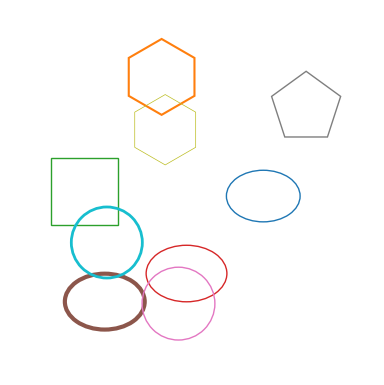[{"shape": "oval", "thickness": 1, "radius": 0.48, "center": [0.684, 0.491]}, {"shape": "hexagon", "thickness": 1.5, "radius": 0.49, "center": [0.42, 0.8]}, {"shape": "square", "thickness": 1, "radius": 0.44, "center": [0.219, 0.502]}, {"shape": "oval", "thickness": 1, "radius": 0.52, "center": [0.484, 0.29]}, {"shape": "oval", "thickness": 3, "radius": 0.52, "center": [0.272, 0.217]}, {"shape": "circle", "thickness": 1, "radius": 0.47, "center": [0.464, 0.211]}, {"shape": "pentagon", "thickness": 1, "radius": 0.47, "center": [0.795, 0.72]}, {"shape": "hexagon", "thickness": 0.5, "radius": 0.46, "center": [0.429, 0.663]}, {"shape": "circle", "thickness": 2, "radius": 0.46, "center": [0.277, 0.37]}]